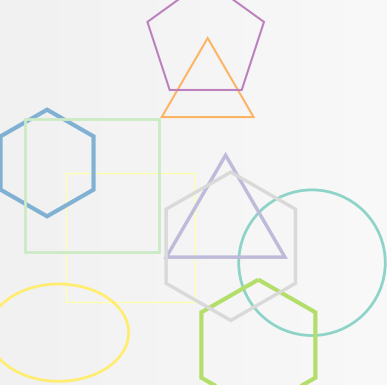[{"shape": "circle", "thickness": 2, "radius": 0.95, "center": [0.805, 0.318]}, {"shape": "square", "thickness": 1, "radius": 0.84, "center": [0.337, 0.383]}, {"shape": "triangle", "thickness": 2.5, "radius": 0.88, "center": [0.582, 0.42]}, {"shape": "hexagon", "thickness": 3, "radius": 0.69, "center": [0.121, 0.577]}, {"shape": "triangle", "thickness": 1.5, "radius": 0.68, "center": [0.536, 0.764]}, {"shape": "hexagon", "thickness": 3, "radius": 0.85, "center": [0.667, 0.104]}, {"shape": "hexagon", "thickness": 2.5, "radius": 0.96, "center": [0.596, 0.36]}, {"shape": "pentagon", "thickness": 1.5, "radius": 0.79, "center": [0.531, 0.894]}, {"shape": "square", "thickness": 2, "radius": 0.87, "center": [0.237, 0.518]}, {"shape": "oval", "thickness": 2, "radius": 0.9, "center": [0.152, 0.136]}]